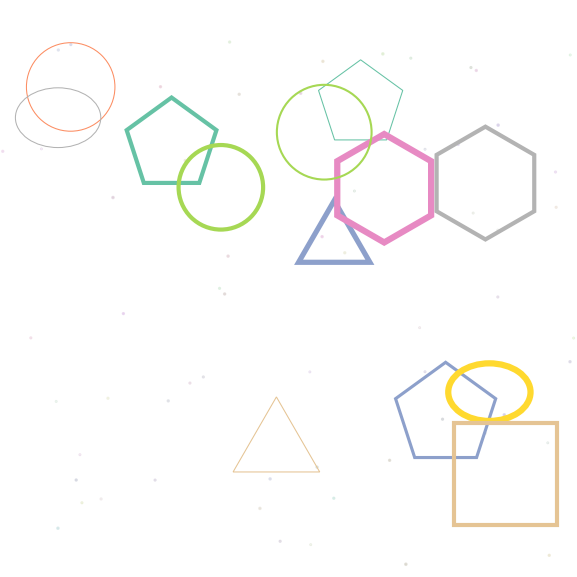[{"shape": "pentagon", "thickness": 0.5, "radius": 0.38, "center": [0.624, 0.819]}, {"shape": "pentagon", "thickness": 2, "radius": 0.41, "center": [0.297, 0.749]}, {"shape": "circle", "thickness": 0.5, "radius": 0.38, "center": [0.122, 0.849]}, {"shape": "triangle", "thickness": 2.5, "radius": 0.36, "center": [0.579, 0.581]}, {"shape": "pentagon", "thickness": 1.5, "radius": 0.46, "center": [0.772, 0.281]}, {"shape": "hexagon", "thickness": 3, "radius": 0.47, "center": [0.665, 0.673]}, {"shape": "circle", "thickness": 2, "radius": 0.37, "center": [0.382, 0.675]}, {"shape": "circle", "thickness": 1, "radius": 0.41, "center": [0.561, 0.77]}, {"shape": "oval", "thickness": 3, "radius": 0.36, "center": [0.847, 0.32]}, {"shape": "square", "thickness": 2, "radius": 0.44, "center": [0.875, 0.178]}, {"shape": "triangle", "thickness": 0.5, "radius": 0.43, "center": [0.479, 0.225]}, {"shape": "oval", "thickness": 0.5, "radius": 0.37, "center": [0.101, 0.795]}, {"shape": "hexagon", "thickness": 2, "radius": 0.49, "center": [0.841, 0.682]}]